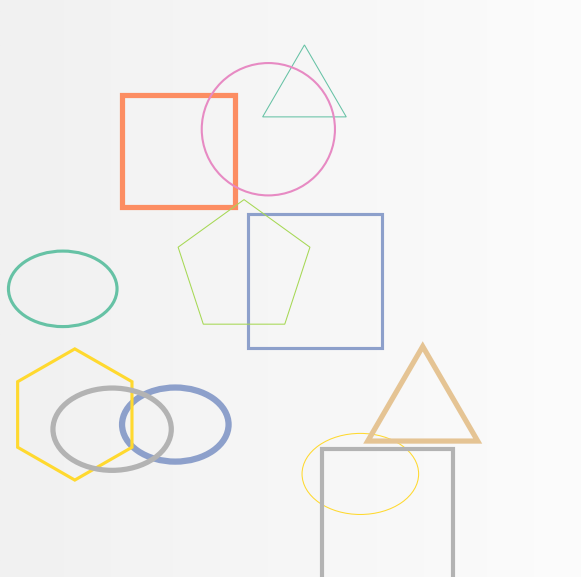[{"shape": "oval", "thickness": 1.5, "radius": 0.47, "center": [0.108, 0.499]}, {"shape": "triangle", "thickness": 0.5, "radius": 0.42, "center": [0.524, 0.838]}, {"shape": "square", "thickness": 2.5, "radius": 0.48, "center": [0.308, 0.738]}, {"shape": "oval", "thickness": 3, "radius": 0.46, "center": [0.302, 0.264]}, {"shape": "square", "thickness": 1.5, "radius": 0.58, "center": [0.542, 0.512]}, {"shape": "circle", "thickness": 1, "radius": 0.57, "center": [0.462, 0.775]}, {"shape": "pentagon", "thickness": 0.5, "radius": 0.6, "center": [0.42, 0.534]}, {"shape": "oval", "thickness": 0.5, "radius": 0.5, "center": [0.62, 0.178]}, {"shape": "hexagon", "thickness": 1.5, "radius": 0.57, "center": [0.129, 0.281]}, {"shape": "triangle", "thickness": 2.5, "radius": 0.55, "center": [0.727, 0.29]}, {"shape": "oval", "thickness": 2.5, "radius": 0.51, "center": [0.193, 0.256]}, {"shape": "square", "thickness": 2, "radius": 0.56, "center": [0.667, 0.11]}]